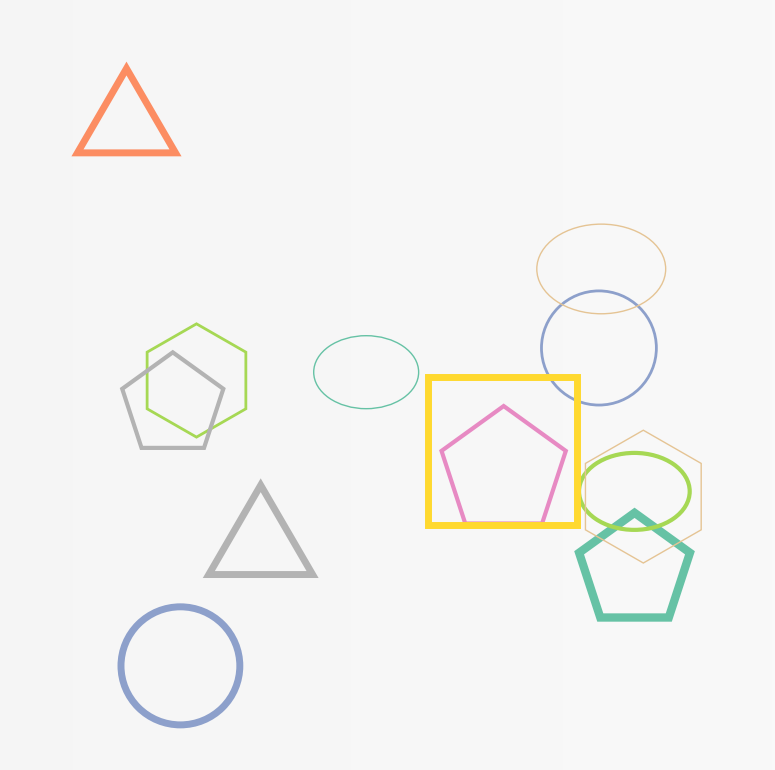[{"shape": "pentagon", "thickness": 3, "radius": 0.38, "center": [0.819, 0.259]}, {"shape": "oval", "thickness": 0.5, "radius": 0.34, "center": [0.472, 0.517]}, {"shape": "triangle", "thickness": 2.5, "radius": 0.37, "center": [0.163, 0.838]}, {"shape": "circle", "thickness": 2.5, "radius": 0.38, "center": [0.233, 0.135]}, {"shape": "circle", "thickness": 1, "radius": 0.37, "center": [0.773, 0.548]}, {"shape": "pentagon", "thickness": 1.5, "radius": 0.42, "center": [0.65, 0.388]}, {"shape": "oval", "thickness": 1.5, "radius": 0.36, "center": [0.819, 0.362]}, {"shape": "hexagon", "thickness": 1, "radius": 0.37, "center": [0.254, 0.506]}, {"shape": "square", "thickness": 2.5, "radius": 0.48, "center": [0.648, 0.415]}, {"shape": "oval", "thickness": 0.5, "radius": 0.42, "center": [0.776, 0.651]}, {"shape": "hexagon", "thickness": 0.5, "radius": 0.43, "center": [0.83, 0.355]}, {"shape": "pentagon", "thickness": 1.5, "radius": 0.34, "center": [0.223, 0.474]}, {"shape": "triangle", "thickness": 2.5, "radius": 0.39, "center": [0.336, 0.293]}]